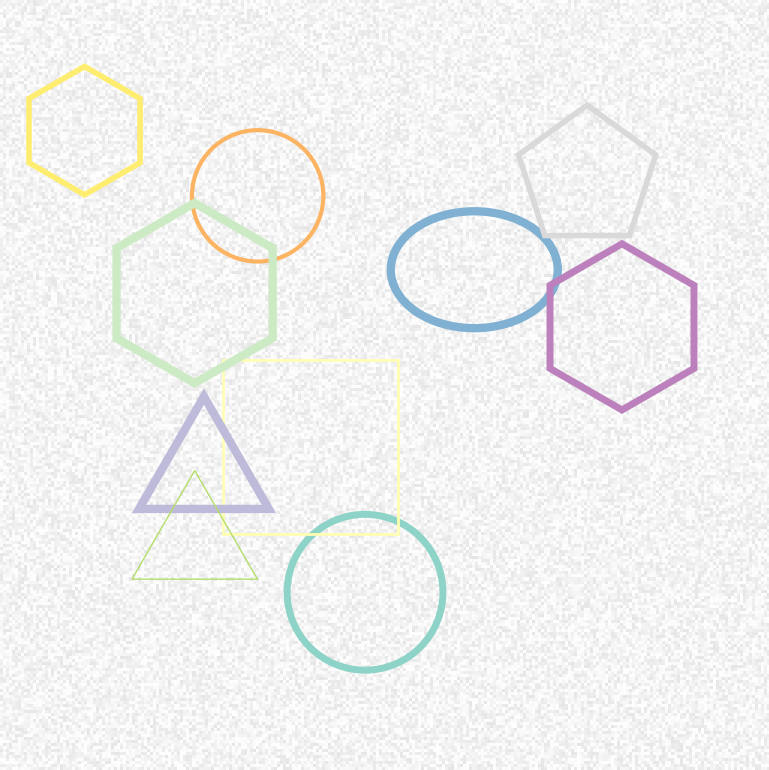[{"shape": "circle", "thickness": 2.5, "radius": 0.51, "center": [0.474, 0.231]}, {"shape": "square", "thickness": 1, "radius": 0.57, "center": [0.403, 0.42]}, {"shape": "triangle", "thickness": 3, "radius": 0.49, "center": [0.265, 0.388]}, {"shape": "oval", "thickness": 3, "radius": 0.54, "center": [0.616, 0.65]}, {"shape": "circle", "thickness": 1.5, "radius": 0.43, "center": [0.335, 0.746]}, {"shape": "triangle", "thickness": 0.5, "radius": 0.47, "center": [0.253, 0.295]}, {"shape": "pentagon", "thickness": 2, "radius": 0.47, "center": [0.762, 0.77]}, {"shape": "hexagon", "thickness": 2.5, "radius": 0.54, "center": [0.808, 0.575]}, {"shape": "hexagon", "thickness": 3, "radius": 0.59, "center": [0.253, 0.619]}, {"shape": "hexagon", "thickness": 2, "radius": 0.42, "center": [0.11, 0.83]}]